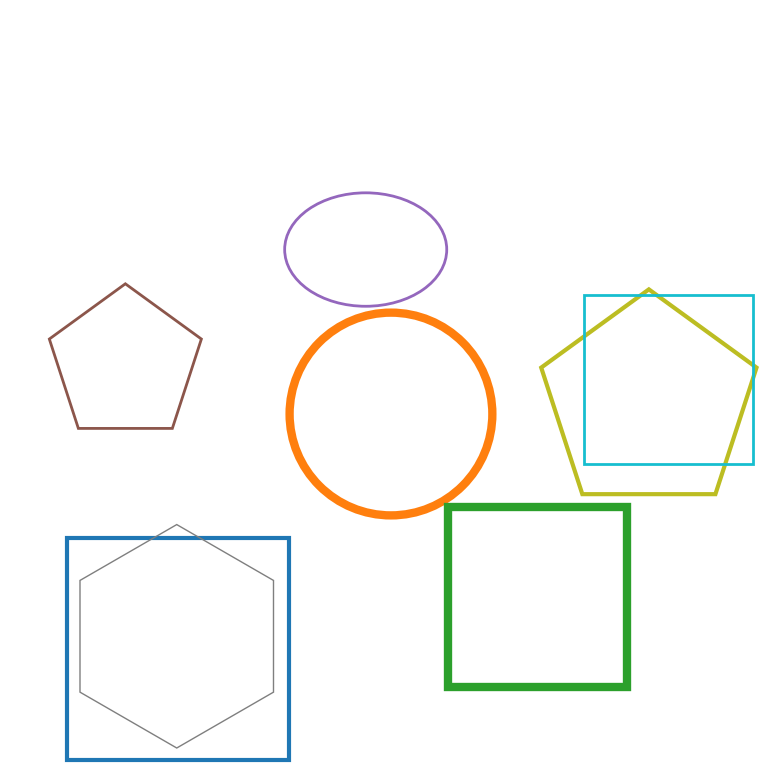[{"shape": "square", "thickness": 1.5, "radius": 0.72, "center": [0.231, 0.157]}, {"shape": "circle", "thickness": 3, "radius": 0.66, "center": [0.508, 0.462]}, {"shape": "square", "thickness": 3, "radius": 0.58, "center": [0.698, 0.224]}, {"shape": "oval", "thickness": 1, "radius": 0.53, "center": [0.475, 0.676]}, {"shape": "pentagon", "thickness": 1, "radius": 0.52, "center": [0.163, 0.528]}, {"shape": "hexagon", "thickness": 0.5, "radius": 0.73, "center": [0.23, 0.174]}, {"shape": "pentagon", "thickness": 1.5, "radius": 0.74, "center": [0.843, 0.477]}, {"shape": "square", "thickness": 1, "radius": 0.55, "center": [0.868, 0.507]}]